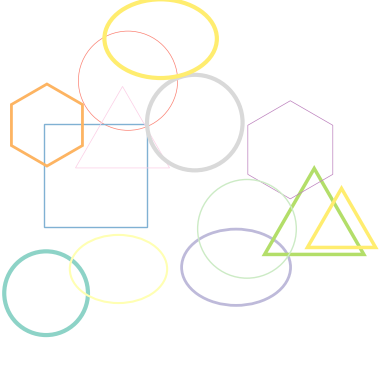[{"shape": "circle", "thickness": 3, "radius": 0.54, "center": [0.12, 0.238]}, {"shape": "oval", "thickness": 1.5, "radius": 0.63, "center": [0.308, 0.301]}, {"shape": "oval", "thickness": 2, "radius": 0.71, "center": [0.613, 0.306]}, {"shape": "circle", "thickness": 0.5, "radius": 0.64, "center": [0.332, 0.79]}, {"shape": "square", "thickness": 1, "radius": 0.67, "center": [0.248, 0.545]}, {"shape": "hexagon", "thickness": 2, "radius": 0.53, "center": [0.122, 0.675]}, {"shape": "triangle", "thickness": 2.5, "radius": 0.74, "center": [0.816, 0.414]}, {"shape": "triangle", "thickness": 0.5, "radius": 0.71, "center": [0.318, 0.634]}, {"shape": "circle", "thickness": 3, "radius": 0.62, "center": [0.506, 0.682]}, {"shape": "hexagon", "thickness": 0.5, "radius": 0.64, "center": [0.754, 0.611]}, {"shape": "circle", "thickness": 1, "radius": 0.64, "center": [0.641, 0.406]}, {"shape": "triangle", "thickness": 2.5, "radius": 0.51, "center": [0.887, 0.408]}, {"shape": "oval", "thickness": 3, "radius": 0.73, "center": [0.417, 0.9]}]